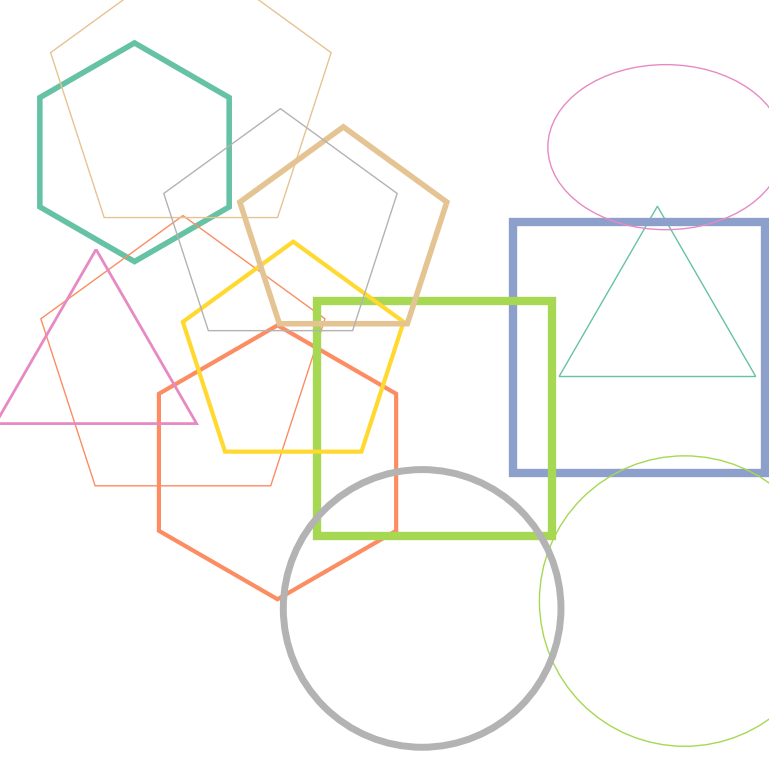[{"shape": "triangle", "thickness": 0.5, "radius": 0.74, "center": [0.854, 0.585]}, {"shape": "hexagon", "thickness": 2, "radius": 0.71, "center": [0.175, 0.802]}, {"shape": "pentagon", "thickness": 0.5, "radius": 0.97, "center": [0.238, 0.526]}, {"shape": "hexagon", "thickness": 1.5, "radius": 0.89, "center": [0.36, 0.4]}, {"shape": "square", "thickness": 3, "radius": 0.82, "center": [0.829, 0.549]}, {"shape": "oval", "thickness": 0.5, "radius": 0.77, "center": [0.865, 0.809]}, {"shape": "triangle", "thickness": 1, "radius": 0.75, "center": [0.125, 0.525]}, {"shape": "circle", "thickness": 0.5, "radius": 0.94, "center": [0.889, 0.219]}, {"shape": "square", "thickness": 3, "radius": 0.76, "center": [0.564, 0.457]}, {"shape": "pentagon", "thickness": 1.5, "radius": 0.75, "center": [0.381, 0.535]}, {"shape": "pentagon", "thickness": 2, "radius": 0.71, "center": [0.446, 0.694]}, {"shape": "pentagon", "thickness": 0.5, "radius": 0.96, "center": [0.248, 0.872]}, {"shape": "pentagon", "thickness": 0.5, "radius": 0.8, "center": [0.364, 0.7]}, {"shape": "circle", "thickness": 2.5, "radius": 0.9, "center": [0.548, 0.21]}]